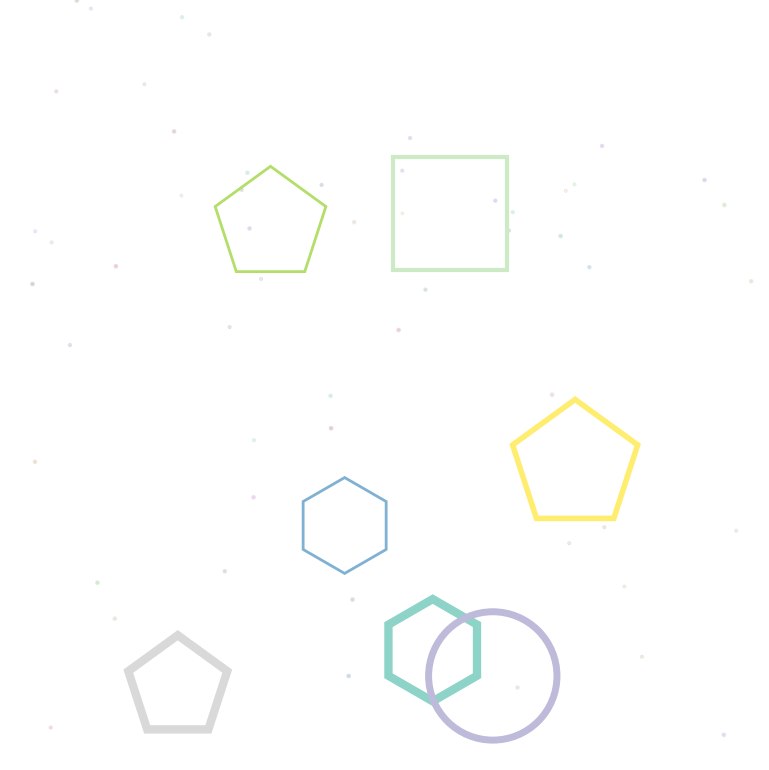[{"shape": "hexagon", "thickness": 3, "radius": 0.33, "center": [0.562, 0.156]}, {"shape": "circle", "thickness": 2.5, "radius": 0.42, "center": [0.64, 0.122]}, {"shape": "hexagon", "thickness": 1, "radius": 0.31, "center": [0.448, 0.318]}, {"shape": "pentagon", "thickness": 1, "radius": 0.38, "center": [0.351, 0.708]}, {"shape": "pentagon", "thickness": 3, "radius": 0.34, "center": [0.231, 0.107]}, {"shape": "square", "thickness": 1.5, "radius": 0.37, "center": [0.585, 0.723]}, {"shape": "pentagon", "thickness": 2, "radius": 0.43, "center": [0.747, 0.396]}]